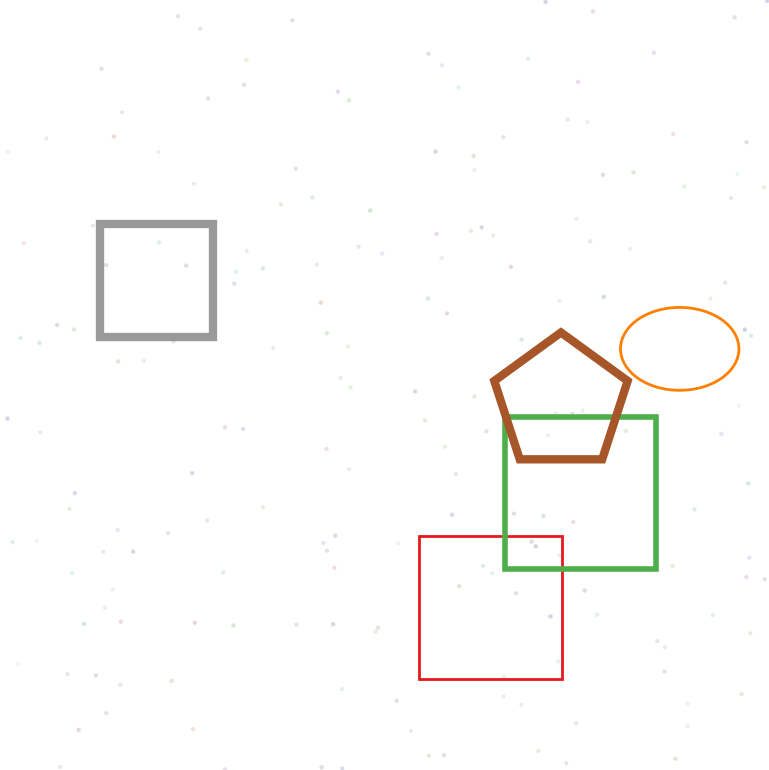[{"shape": "square", "thickness": 1, "radius": 0.46, "center": [0.637, 0.211]}, {"shape": "square", "thickness": 2, "radius": 0.49, "center": [0.754, 0.36]}, {"shape": "oval", "thickness": 1, "radius": 0.38, "center": [0.883, 0.547]}, {"shape": "pentagon", "thickness": 3, "radius": 0.46, "center": [0.729, 0.477]}, {"shape": "square", "thickness": 3, "radius": 0.37, "center": [0.203, 0.636]}]